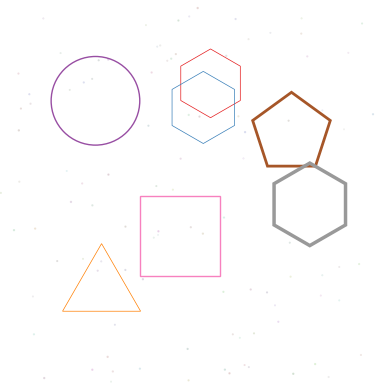[{"shape": "hexagon", "thickness": 0.5, "radius": 0.45, "center": [0.547, 0.784]}, {"shape": "hexagon", "thickness": 0.5, "radius": 0.47, "center": [0.528, 0.721]}, {"shape": "circle", "thickness": 1, "radius": 0.58, "center": [0.248, 0.738]}, {"shape": "triangle", "thickness": 0.5, "radius": 0.59, "center": [0.264, 0.25]}, {"shape": "pentagon", "thickness": 2, "radius": 0.53, "center": [0.757, 0.654]}, {"shape": "square", "thickness": 1, "radius": 0.52, "center": [0.467, 0.387]}, {"shape": "hexagon", "thickness": 2.5, "radius": 0.54, "center": [0.805, 0.469]}]